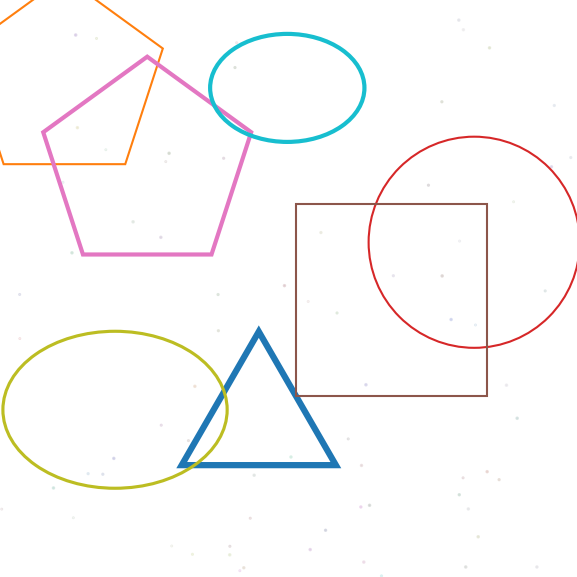[{"shape": "triangle", "thickness": 3, "radius": 0.77, "center": [0.448, 0.271]}, {"shape": "pentagon", "thickness": 1, "radius": 0.9, "center": [0.112, 0.86]}, {"shape": "circle", "thickness": 1, "radius": 0.91, "center": [0.821, 0.58]}, {"shape": "square", "thickness": 1, "radius": 0.83, "center": [0.678, 0.48]}, {"shape": "pentagon", "thickness": 2, "radius": 0.95, "center": [0.255, 0.712]}, {"shape": "oval", "thickness": 1.5, "radius": 0.97, "center": [0.199, 0.29]}, {"shape": "oval", "thickness": 2, "radius": 0.67, "center": [0.497, 0.847]}]